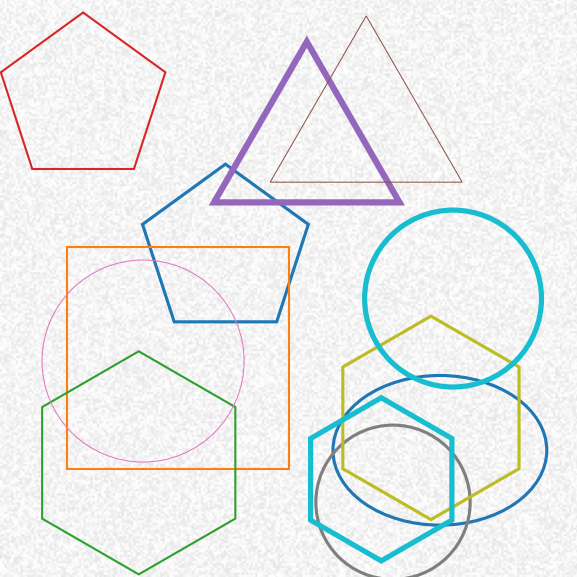[{"shape": "oval", "thickness": 1.5, "radius": 0.93, "center": [0.762, 0.219]}, {"shape": "pentagon", "thickness": 1.5, "radius": 0.75, "center": [0.39, 0.564]}, {"shape": "square", "thickness": 1, "radius": 0.96, "center": [0.308, 0.379]}, {"shape": "hexagon", "thickness": 1, "radius": 0.97, "center": [0.24, 0.198]}, {"shape": "pentagon", "thickness": 1, "radius": 0.75, "center": [0.144, 0.828]}, {"shape": "triangle", "thickness": 3, "radius": 0.93, "center": [0.531, 0.741]}, {"shape": "triangle", "thickness": 0.5, "radius": 0.96, "center": [0.634, 0.78]}, {"shape": "circle", "thickness": 0.5, "radius": 0.87, "center": [0.248, 0.374]}, {"shape": "circle", "thickness": 1.5, "radius": 0.67, "center": [0.681, 0.129]}, {"shape": "hexagon", "thickness": 1.5, "radius": 0.88, "center": [0.746, 0.276]}, {"shape": "hexagon", "thickness": 2.5, "radius": 0.71, "center": [0.66, 0.169]}, {"shape": "circle", "thickness": 2.5, "radius": 0.77, "center": [0.785, 0.482]}]